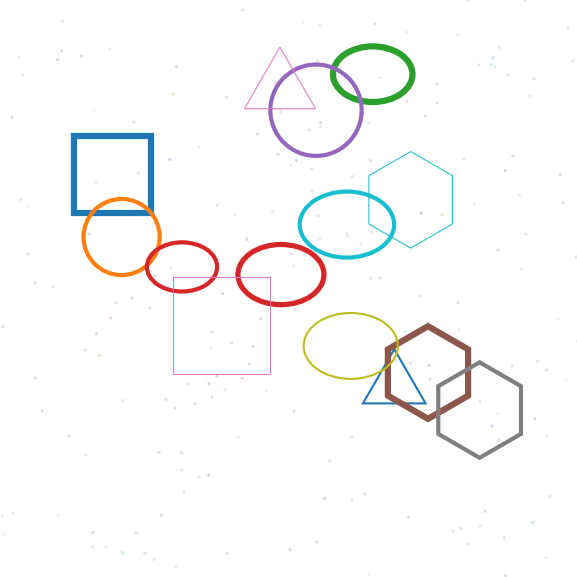[{"shape": "triangle", "thickness": 1, "radius": 0.31, "center": [0.683, 0.332]}, {"shape": "square", "thickness": 3, "radius": 0.33, "center": [0.195, 0.697]}, {"shape": "circle", "thickness": 2, "radius": 0.33, "center": [0.211, 0.589]}, {"shape": "oval", "thickness": 3, "radius": 0.34, "center": [0.645, 0.871]}, {"shape": "oval", "thickness": 2.5, "radius": 0.37, "center": [0.486, 0.524]}, {"shape": "oval", "thickness": 2, "radius": 0.3, "center": [0.315, 0.537]}, {"shape": "circle", "thickness": 2, "radius": 0.4, "center": [0.547, 0.808]}, {"shape": "hexagon", "thickness": 3, "radius": 0.4, "center": [0.741, 0.354]}, {"shape": "triangle", "thickness": 0.5, "radius": 0.36, "center": [0.485, 0.846]}, {"shape": "square", "thickness": 0.5, "radius": 0.42, "center": [0.384, 0.435]}, {"shape": "hexagon", "thickness": 2, "radius": 0.41, "center": [0.831, 0.289]}, {"shape": "oval", "thickness": 1, "radius": 0.41, "center": [0.607, 0.4]}, {"shape": "hexagon", "thickness": 0.5, "radius": 0.42, "center": [0.711, 0.653]}, {"shape": "oval", "thickness": 2, "radius": 0.41, "center": [0.601, 0.61]}]